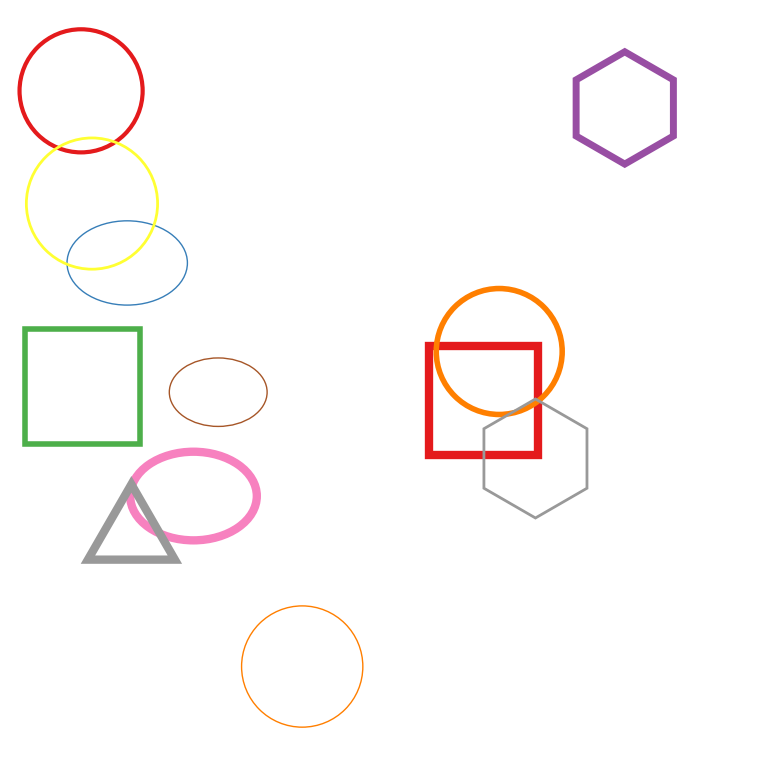[{"shape": "square", "thickness": 3, "radius": 0.35, "center": [0.627, 0.48]}, {"shape": "circle", "thickness": 1.5, "radius": 0.4, "center": [0.105, 0.882]}, {"shape": "oval", "thickness": 0.5, "radius": 0.39, "center": [0.165, 0.659]}, {"shape": "square", "thickness": 2, "radius": 0.37, "center": [0.107, 0.498]}, {"shape": "hexagon", "thickness": 2.5, "radius": 0.36, "center": [0.811, 0.86]}, {"shape": "circle", "thickness": 0.5, "radius": 0.39, "center": [0.392, 0.134]}, {"shape": "circle", "thickness": 2, "radius": 0.41, "center": [0.648, 0.543]}, {"shape": "circle", "thickness": 1, "radius": 0.43, "center": [0.119, 0.736]}, {"shape": "oval", "thickness": 0.5, "radius": 0.32, "center": [0.283, 0.491]}, {"shape": "oval", "thickness": 3, "radius": 0.41, "center": [0.251, 0.356]}, {"shape": "hexagon", "thickness": 1, "radius": 0.39, "center": [0.695, 0.405]}, {"shape": "triangle", "thickness": 3, "radius": 0.33, "center": [0.171, 0.306]}]